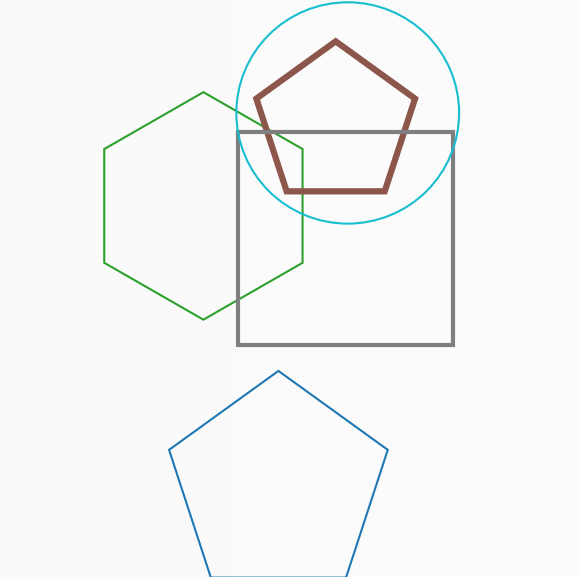[{"shape": "pentagon", "thickness": 1, "radius": 0.99, "center": [0.479, 0.159]}, {"shape": "hexagon", "thickness": 1, "radius": 0.98, "center": [0.35, 0.643]}, {"shape": "pentagon", "thickness": 3, "radius": 0.72, "center": [0.578, 0.784]}, {"shape": "square", "thickness": 2, "radius": 0.92, "center": [0.594, 0.586]}, {"shape": "circle", "thickness": 1, "radius": 0.96, "center": [0.598, 0.804]}]